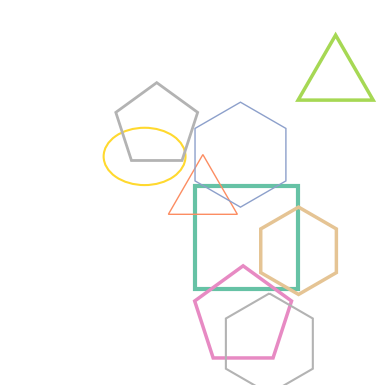[{"shape": "square", "thickness": 3, "radius": 0.67, "center": [0.641, 0.382]}, {"shape": "triangle", "thickness": 1, "radius": 0.52, "center": [0.527, 0.495]}, {"shape": "hexagon", "thickness": 1, "radius": 0.68, "center": [0.625, 0.598]}, {"shape": "pentagon", "thickness": 2.5, "radius": 0.66, "center": [0.631, 0.177]}, {"shape": "triangle", "thickness": 2.5, "radius": 0.56, "center": [0.872, 0.796]}, {"shape": "oval", "thickness": 1.5, "radius": 0.53, "center": [0.376, 0.594]}, {"shape": "hexagon", "thickness": 2.5, "radius": 0.57, "center": [0.775, 0.349]}, {"shape": "pentagon", "thickness": 2, "radius": 0.56, "center": [0.407, 0.674]}, {"shape": "hexagon", "thickness": 1.5, "radius": 0.65, "center": [0.7, 0.108]}]